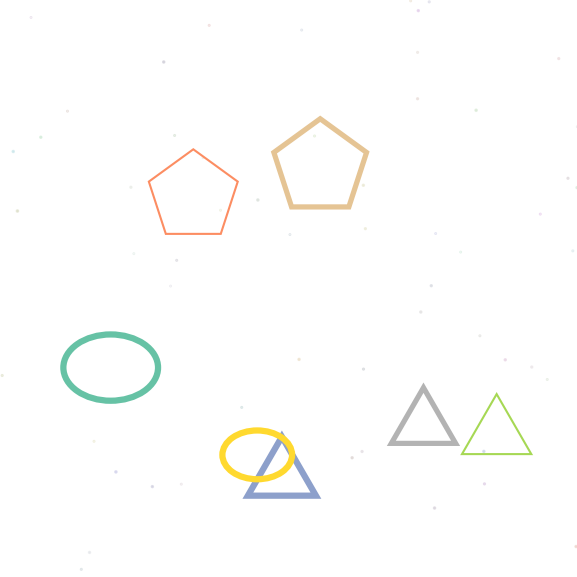[{"shape": "oval", "thickness": 3, "radius": 0.41, "center": [0.192, 0.363]}, {"shape": "pentagon", "thickness": 1, "radius": 0.4, "center": [0.335, 0.66]}, {"shape": "triangle", "thickness": 3, "radius": 0.34, "center": [0.488, 0.175]}, {"shape": "triangle", "thickness": 1, "radius": 0.35, "center": [0.86, 0.247]}, {"shape": "oval", "thickness": 3, "radius": 0.3, "center": [0.445, 0.212]}, {"shape": "pentagon", "thickness": 2.5, "radius": 0.42, "center": [0.554, 0.709]}, {"shape": "triangle", "thickness": 2.5, "radius": 0.32, "center": [0.733, 0.264]}]